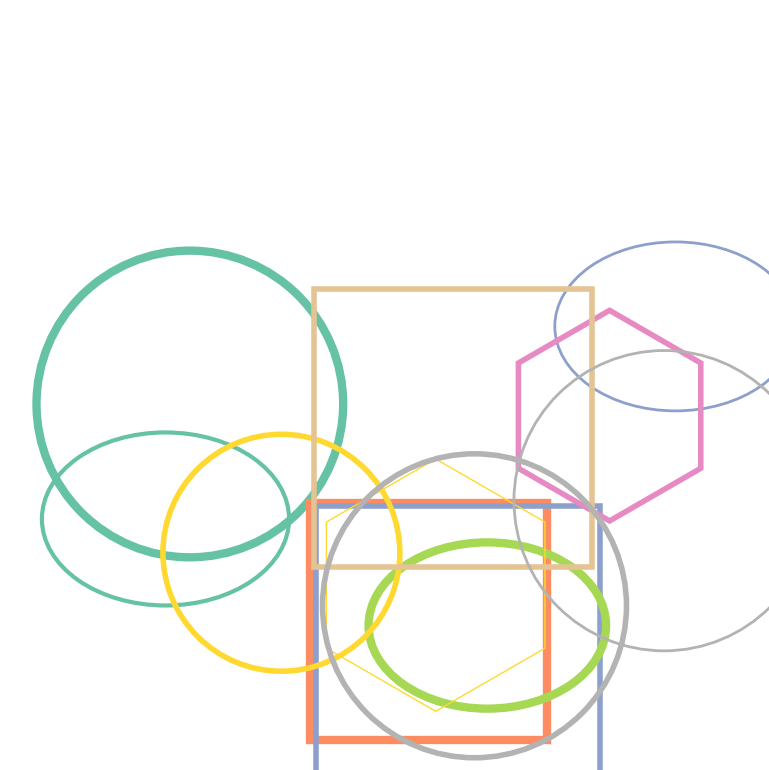[{"shape": "oval", "thickness": 1.5, "radius": 0.8, "center": [0.215, 0.326]}, {"shape": "circle", "thickness": 3, "radius": 1.0, "center": [0.247, 0.475]}, {"shape": "square", "thickness": 3, "radius": 0.77, "center": [0.556, 0.193]}, {"shape": "square", "thickness": 2, "radius": 0.92, "center": [0.595, 0.159]}, {"shape": "oval", "thickness": 1, "radius": 0.78, "center": [0.877, 0.576]}, {"shape": "hexagon", "thickness": 2, "radius": 0.68, "center": [0.792, 0.46]}, {"shape": "oval", "thickness": 3, "radius": 0.77, "center": [0.633, 0.188]}, {"shape": "circle", "thickness": 2, "radius": 0.77, "center": [0.365, 0.282]}, {"shape": "hexagon", "thickness": 0.5, "radius": 0.82, "center": [0.566, 0.24]}, {"shape": "square", "thickness": 2, "radius": 0.9, "center": [0.588, 0.444]}, {"shape": "circle", "thickness": 2, "radius": 0.99, "center": [0.616, 0.213]}, {"shape": "circle", "thickness": 1, "radius": 0.98, "center": [0.862, 0.35]}]